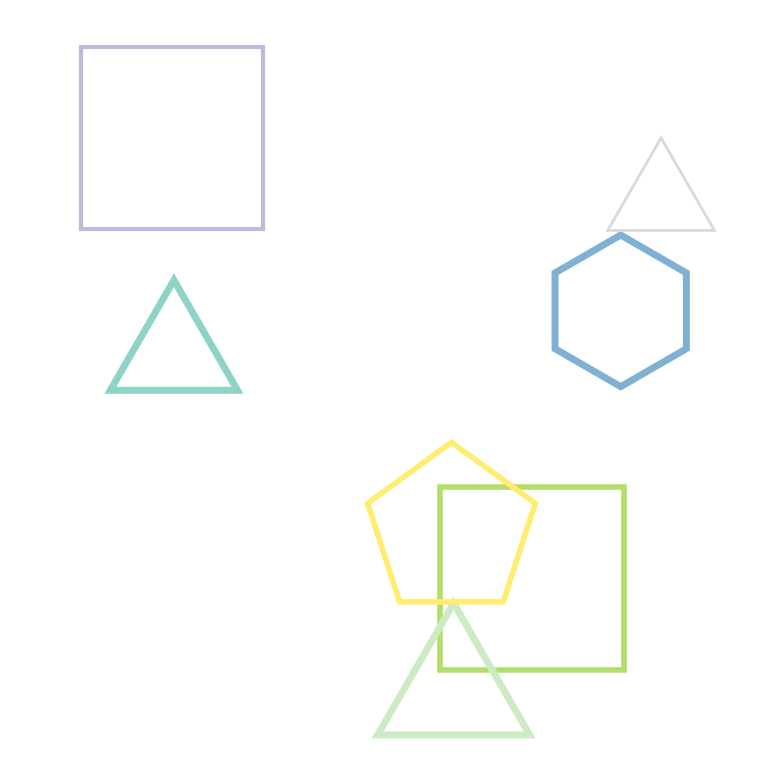[{"shape": "triangle", "thickness": 2.5, "radius": 0.48, "center": [0.226, 0.541]}, {"shape": "square", "thickness": 1.5, "radius": 0.59, "center": [0.223, 0.82]}, {"shape": "hexagon", "thickness": 2.5, "radius": 0.49, "center": [0.806, 0.596]}, {"shape": "square", "thickness": 2, "radius": 0.59, "center": [0.691, 0.248]}, {"shape": "triangle", "thickness": 1, "radius": 0.4, "center": [0.859, 0.741]}, {"shape": "triangle", "thickness": 2.5, "radius": 0.57, "center": [0.589, 0.103]}, {"shape": "pentagon", "thickness": 2, "radius": 0.57, "center": [0.586, 0.311]}]